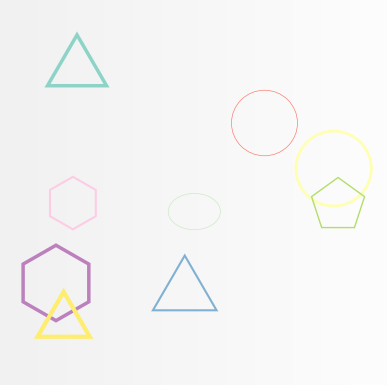[{"shape": "triangle", "thickness": 2.5, "radius": 0.44, "center": [0.199, 0.821]}, {"shape": "circle", "thickness": 2, "radius": 0.49, "center": [0.861, 0.562]}, {"shape": "circle", "thickness": 0.5, "radius": 0.43, "center": [0.682, 0.681]}, {"shape": "triangle", "thickness": 1.5, "radius": 0.47, "center": [0.477, 0.241]}, {"shape": "pentagon", "thickness": 1, "radius": 0.36, "center": [0.872, 0.467]}, {"shape": "hexagon", "thickness": 1.5, "radius": 0.34, "center": [0.188, 0.473]}, {"shape": "hexagon", "thickness": 2.5, "radius": 0.49, "center": [0.144, 0.265]}, {"shape": "oval", "thickness": 0.5, "radius": 0.34, "center": [0.501, 0.45]}, {"shape": "triangle", "thickness": 3, "radius": 0.39, "center": [0.164, 0.164]}]